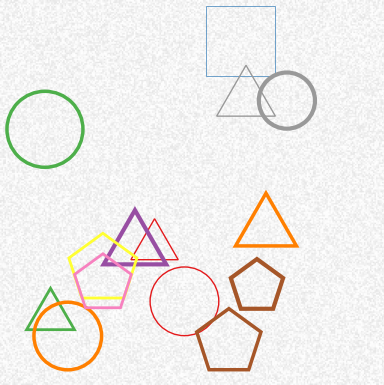[{"shape": "circle", "thickness": 1, "radius": 0.45, "center": [0.479, 0.217]}, {"shape": "triangle", "thickness": 1, "radius": 0.35, "center": [0.401, 0.361]}, {"shape": "square", "thickness": 0.5, "radius": 0.45, "center": [0.625, 0.894]}, {"shape": "circle", "thickness": 2.5, "radius": 0.49, "center": [0.117, 0.664]}, {"shape": "triangle", "thickness": 2, "radius": 0.36, "center": [0.131, 0.18]}, {"shape": "triangle", "thickness": 3, "radius": 0.47, "center": [0.35, 0.36]}, {"shape": "triangle", "thickness": 2.5, "radius": 0.46, "center": [0.691, 0.407]}, {"shape": "circle", "thickness": 2.5, "radius": 0.44, "center": [0.176, 0.127]}, {"shape": "pentagon", "thickness": 2, "radius": 0.46, "center": [0.267, 0.301]}, {"shape": "pentagon", "thickness": 3, "radius": 0.36, "center": [0.667, 0.256]}, {"shape": "pentagon", "thickness": 2.5, "radius": 0.44, "center": [0.594, 0.111]}, {"shape": "pentagon", "thickness": 2, "radius": 0.39, "center": [0.267, 0.263]}, {"shape": "circle", "thickness": 3, "radius": 0.36, "center": [0.745, 0.739]}, {"shape": "triangle", "thickness": 1, "radius": 0.44, "center": [0.639, 0.742]}]